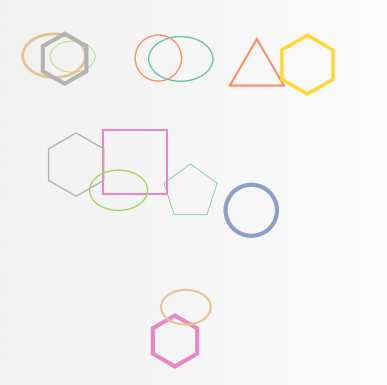[{"shape": "oval", "thickness": 1, "radius": 0.41, "center": [0.467, 0.847]}, {"shape": "pentagon", "thickness": 0.5, "radius": 0.36, "center": [0.492, 0.502]}, {"shape": "circle", "thickness": 1, "radius": 0.3, "center": [0.409, 0.849]}, {"shape": "triangle", "thickness": 1.5, "radius": 0.4, "center": [0.663, 0.818]}, {"shape": "circle", "thickness": 3, "radius": 0.33, "center": [0.648, 0.454]}, {"shape": "hexagon", "thickness": 3, "radius": 0.33, "center": [0.452, 0.114]}, {"shape": "square", "thickness": 1.5, "radius": 0.41, "center": [0.348, 0.579]}, {"shape": "oval", "thickness": 1, "radius": 0.37, "center": [0.306, 0.506]}, {"shape": "oval", "thickness": 0.5, "radius": 0.29, "center": [0.188, 0.853]}, {"shape": "hexagon", "thickness": 2.5, "radius": 0.38, "center": [0.793, 0.832]}, {"shape": "oval", "thickness": 2, "radius": 0.41, "center": [0.14, 0.855]}, {"shape": "oval", "thickness": 1.5, "radius": 0.32, "center": [0.48, 0.202]}, {"shape": "hexagon", "thickness": 1, "radius": 0.41, "center": [0.197, 0.573]}, {"shape": "hexagon", "thickness": 3, "radius": 0.32, "center": [0.167, 0.847]}]